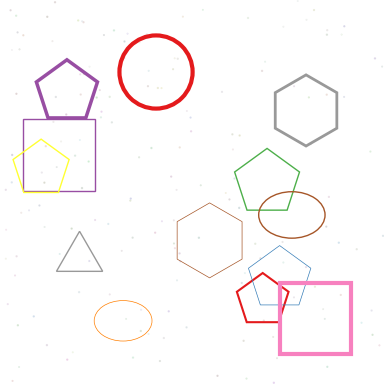[{"shape": "circle", "thickness": 3, "radius": 0.48, "center": [0.405, 0.813]}, {"shape": "pentagon", "thickness": 1.5, "radius": 0.35, "center": [0.682, 0.22]}, {"shape": "pentagon", "thickness": 0.5, "radius": 0.43, "center": [0.726, 0.277]}, {"shape": "pentagon", "thickness": 1, "radius": 0.44, "center": [0.694, 0.526]}, {"shape": "square", "thickness": 1, "radius": 0.47, "center": [0.154, 0.598]}, {"shape": "pentagon", "thickness": 2.5, "radius": 0.42, "center": [0.174, 0.761]}, {"shape": "oval", "thickness": 0.5, "radius": 0.38, "center": [0.32, 0.167]}, {"shape": "pentagon", "thickness": 1, "radius": 0.38, "center": [0.107, 0.562]}, {"shape": "oval", "thickness": 1, "radius": 0.43, "center": [0.758, 0.442]}, {"shape": "hexagon", "thickness": 0.5, "radius": 0.49, "center": [0.544, 0.376]}, {"shape": "square", "thickness": 3, "radius": 0.46, "center": [0.82, 0.173]}, {"shape": "hexagon", "thickness": 2, "radius": 0.46, "center": [0.795, 0.713]}, {"shape": "triangle", "thickness": 1, "radius": 0.35, "center": [0.207, 0.33]}]